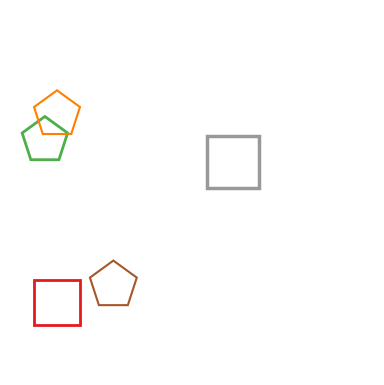[{"shape": "square", "thickness": 2, "radius": 0.3, "center": [0.148, 0.215]}, {"shape": "pentagon", "thickness": 2, "radius": 0.31, "center": [0.117, 0.635]}, {"shape": "pentagon", "thickness": 1.5, "radius": 0.31, "center": [0.148, 0.703]}, {"shape": "pentagon", "thickness": 1.5, "radius": 0.32, "center": [0.294, 0.259]}, {"shape": "square", "thickness": 2.5, "radius": 0.34, "center": [0.605, 0.58]}]